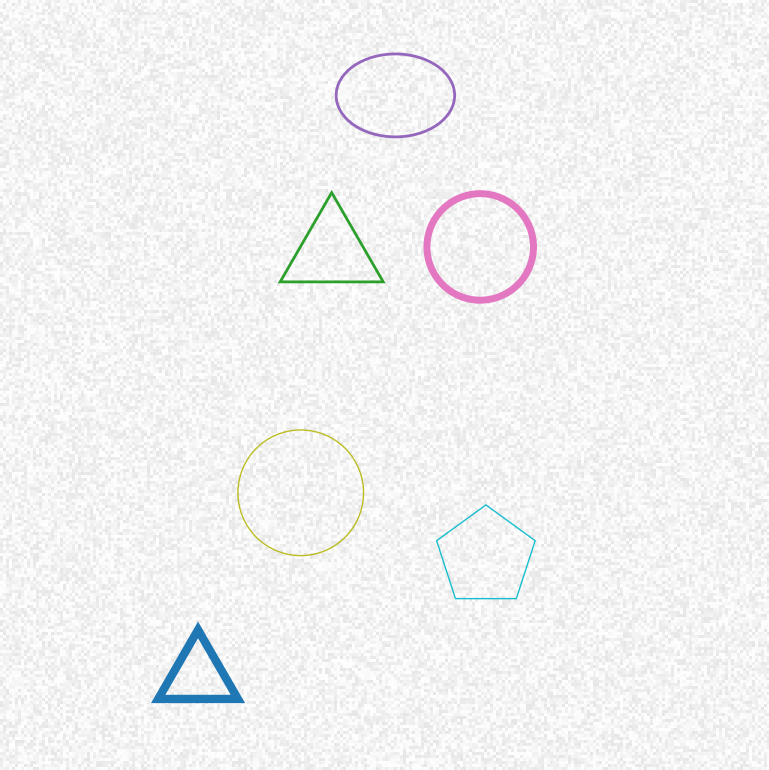[{"shape": "triangle", "thickness": 3, "radius": 0.3, "center": [0.257, 0.122]}, {"shape": "triangle", "thickness": 1, "radius": 0.39, "center": [0.431, 0.673]}, {"shape": "oval", "thickness": 1, "radius": 0.38, "center": [0.514, 0.876]}, {"shape": "circle", "thickness": 2.5, "radius": 0.35, "center": [0.624, 0.679]}, {"shape": "circle", "thickness": 0.5, "radius": 0.41, "center": [0.391, 0.36]}, {"shape": "pentagon", "thickness": 0.5, "radius": 0.34, "center": [0.631, 0.277]}]